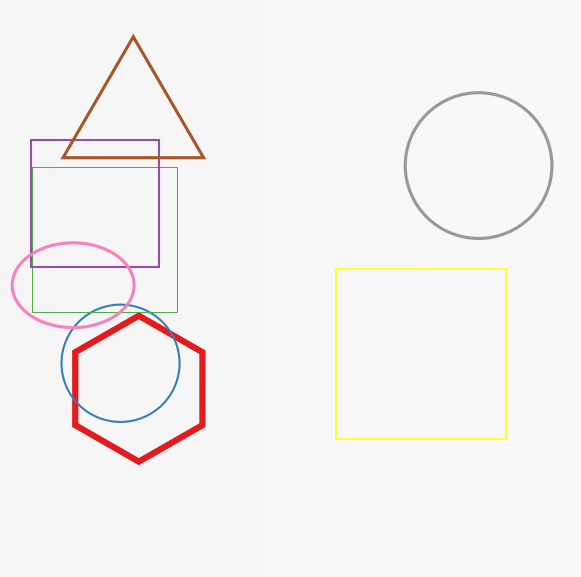[{"shape": "hexagon", "thickness": 3, "radius": 0.63, "center": [0.239, 0.326]}, {"shape": "circle", "thickness": 1, "radius": 0.51, "center": [0.207, 0.37]}, {"shape": "square", "thickness": 0.5, "radius": 0.63, "center": [0.18, 0.585]}, {"shape": "square", "thickness": 1, "radius": 0.55, "center": [0.164, 0.647]}, {"shape": "square", "thickness": 1, "radius": 0.73, "center": [0.724, 0.386]}, {"shape": "triangle", "thickness": 1.5, "radius": 0.7, "center": [0.229, 0.796]}, {"shape": "oval", "thickness": 1.5, "radius": 0.52, "center": [0.126, 0.505]}, {"shape": "circle", "thickness": 1.5, "radius": 0.63, "center": [0.823, 0.712]}]